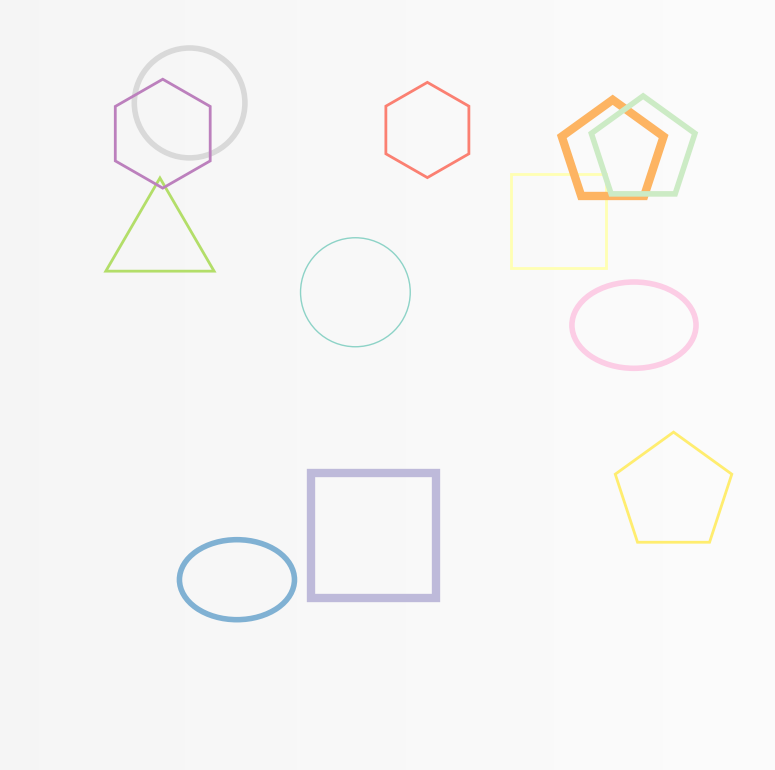[{"shape": "circle", "thickness": 0.5, "radius": 0.35, "center": [0.459, 0.62]}, {"shape": "square", "thickness": 1, "radius": 0.31, "center": [0.721, 0.713]}, {"shape": "square", "thickness": 3, "radius": 0.4, "center": [0.482, 0.305]}, {"shape": "hexagon", "thickness": 1, "radius": 0.31, "center": [0.551, 0.831]}, {"shape": "oval", "thickness": 2, "radius": 0.37, "center": [0.306, 0.247]}, {"shape": "pentagon", "thickness": 3, "radius": 0.35, "center": [0.791, 0.801]}, {"shape": "triangle", "thickness": 1, "radius": 0.4, "center": [0.206, 0.688]}, {"shape": "oval", "thickness": 2, "radius": 0.4, "center": [0.818, 0.578]}, {"shape": "circle", "thickness": 2, "radius": 0.36, "center": [0.245, 0.866]}, {"shape": "hexagon", "thickness": 1, "radius": 0.35, "center": [0.21, 0.826]}, {"shape": "pentagon", "thickness": 2, "radius": 0.35, "center": [0.83, 0.805]}, {"shape": "pentagon", "thickness": 1, "radius": 0.4, "center": [0.869, 0.36]}]